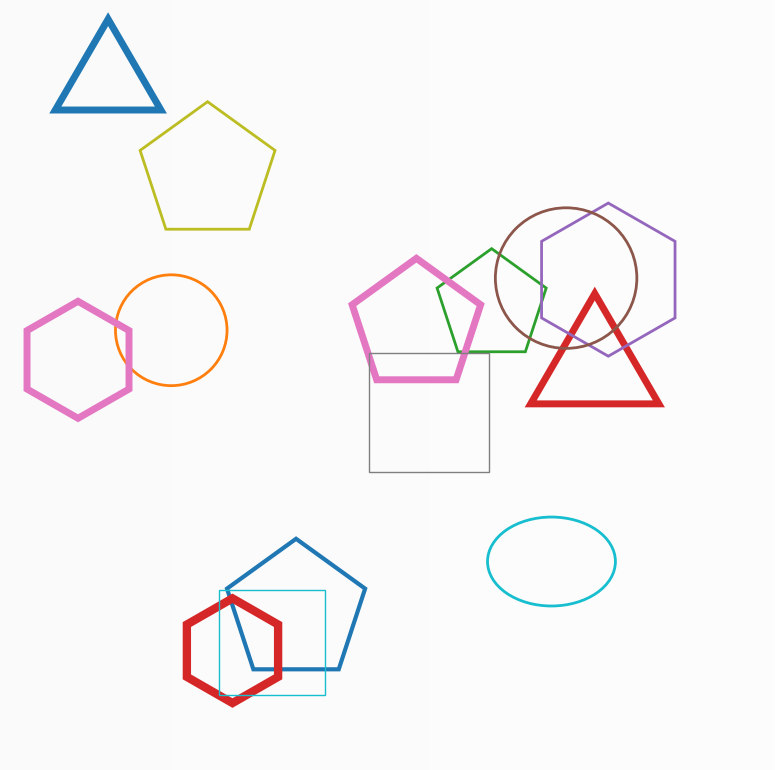[{"shape": "pentagon", "thickness": 1.5, "radius": 0.47, "center": [0.382, 0.207]}, {"shape": "triangle", "thickness": 2.5, "radius": 0.39, "center": [0.139, 0.896]}, {"shape": "circle", "thickness": 1, "radius": 0.36, "center": [0.221, 0.571]}, {"shape": "pentagon", "thickness": 1, "radius": 0.37, "center": [0.634, 0.603]}, {"shape": "triangle", "thickness": 2.5, "radius": 0.48, "center": [0.767, 0.523]}, {"shape": "hexagon", "thickness": 3, "radius": 0.34, "center": [0.3, 0.155]}, {"shape": "hexagon", "thickness": 1, "radius": 0.5, "center": [0.785, 0.637]}, {"shape": "circle", "thickness": 1, "radius": 0.46, "center": [0.73, 0.639]}, {"shape": "pentagon", "thickness": 2.5, "radius": 0.44, "center": [0.537, 0.577]}, {"shape": "hexagon", "thickness": 2.5, "radius": 0.38, "center": [0.101, 0.533]}, {"shape": "square", "thickness": 0.5, "radius": 0.39, "center": [0.554, 0.464]}, {"shape": "pentagon", "thickness": 1, "radius": 0.46, "center": [0.268, 0.776]}, {"shape": "oval", "thickness": 1, "radius": 0.41, "center": [0.712, 0.271]}, {"shape": "square", "thickness": 0.5, "radius": 0.34, "center": [0.351, 0.166]}]